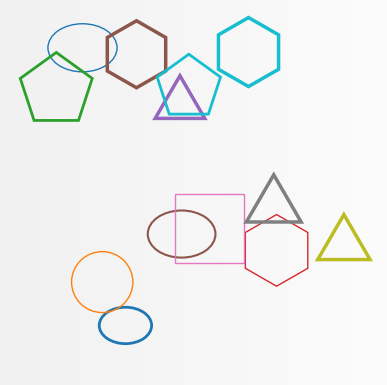[{"shape": "oval", "thickness": 1, "radius": 0.45, "center": [0.213, 0.876]}, {"shape": "oval", "thickness": 2, "radius": 0.34, "center": [0.324, 0.155]}, {"shape": "circle", "thickness": 1, "radius": 0.4, "center": [0.264, 0.267]}, {"shape": "pentagon", "thickness": 2, "radius": 0.49, "center": [0.145, 0.766]}, {"shape": "hexagon", "thickness": 1, "radius": 0.47, "center": [0.714, 0.35]}, {"shape": "triangle", "thickness": 2.5, "radius": 0.37, "center": [0.464, 0.729]}, {"shape": "oval", "thickness": 1.5, "radius": 0.44, "center": [0.469, 0.392]}, {"shape": "hexagon", "thickness": 2.5, "radius": 0.43, "center": [0.352, 0.859]}, {"shape": "square", "thickness": 1, "radius": 0.44, "center": [0.54, 0.406]}, {"shape": "triangle", "thickness": 2.5, "radius": 0.41, "center": [0.706, 0.464]}, {"shape": "triangle", "thickness": 2.5, "radius": 0.39, "center": [0.887, 0.365]}, {"shape": "pentagon", "thickness": 2, "radius": 0.43, "center": [0.487, 0.773]}, {"shape": "hexagon", "thickness": 2.5, "radius": 0.45, "center": [0.641, 0.865]}]